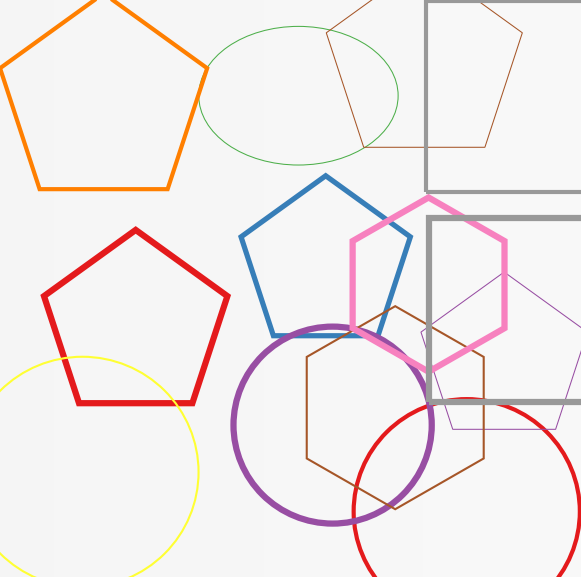[{"shape": "circle", "thickness": 2, "radius": 0.97, "center": [0.803, 0.113]}, {"shape": "pentagon", "thickness": 3, "radius": 0.83, "center": [0.233, 0.435]}, {"shape": "pentagon", "thickness": 2.5, "radius": 0.77, "center": [0.56, 0.542]}, {"shape": "oval", "thickness": 0.5, "radius": 0.86, "center": [0.513, 0.833]}, {"shape": "pentagon", "thickness": 0.5, "radius": 0.75, "center": [0.867, 0.378]}, {"shape": "circle", "thickness": 3, "radius": 0.85, "center": [0.572, 0.263]}, {"shape": "pentagon", "thickness": 2, "radius": 0.94, "center": [0.178, 0.823]}, {"shape": "circle", "thickness": 1, "radius": 1.0, "center": [0.142, 0.182]}, {"shape": "hexagon", "thickness": 1, "radius": 0.88, "center": [0.68, 0.293]}, {"shape": "pentagon", "thickness": 0.5, "radius": 0.89, "center": [0.73, 0.888]}, {"shape": "hexagon", "thickness": 3, "radius": 0.75, "center": [0.737, 0.506]}, {"shape": "square", "thickness": 3, "radius": 0.8, "center": [0.897, 0.462]}, {"shape": "square", "thickness": 2, "radius": 0.83, "center": [0.899, 0.832]}]